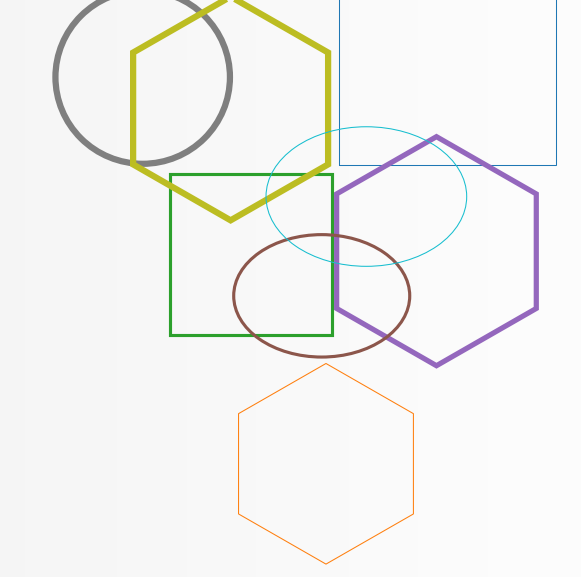[{"shape": "square", "thickness": 0.5, "radius": 0.93, "center": [0.77, 0.9]}, {"shape": "hexagon", "thickness": 0.5, "radius": 0.87, "center": [0.561, 0.196]}, {"shape": "square", "thickness": 1.5, "radius": 0.7, "center": [0.433, 0.559]}, {"shape": "hexagon", "thickness": 2.5, "radius": 0.99, "center": [0.751, 0.564]}, {"shape": "oval", "thickness": 1.5, "radius": 0.76, "center": [0.553, 0.487]}, {"shape": "circle", "thickness": 3, "radius": 0.75, "center": [0.245, 0.866]}, {"shape": "hexagon", "thickness": 3, "radius": 0.97, "center": [0.397, 0.811]}, {"shape": "oval", "thickness": 0.5, "radius": 0.86, "center": [0.63, 0.659]}]